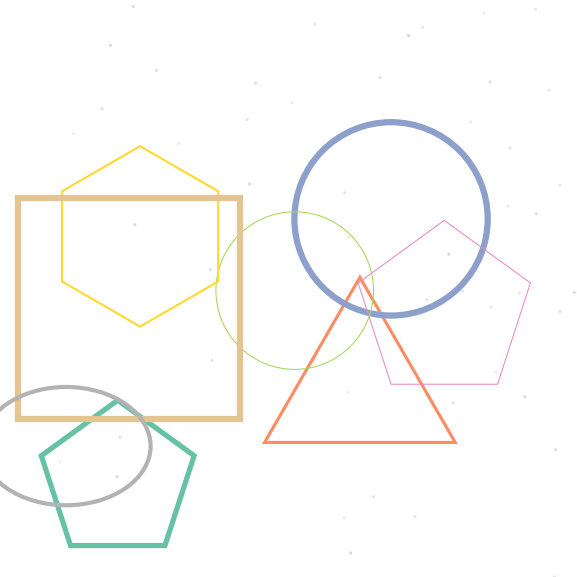[{"shape": "pentagon", "thickness": 2.5, "radius": 0.7, "center": [0.204, 0.167]}, {"shape": "triangle", "thickness": 1.5, "radius": 0.95, "center": [0.623, 0.328]}, {"shape": "circle", "thickness": 3, "radius": 0.84, "center": [0.677, 0.62]}, {"shape": "pentagon", "thickness": 0.5, "radius": 0.78, "center": [0.769, 0.461]}, {"shape": "circle", "thickness": 0.5, "radius": 0.68, "center": [0.51, 0.496]}, {"shape": "hexagon", "thickness": 1, "radius": 0.78, "center": [0.243, 0.59]}, {"shape": "square", "thickness": 3, "radius": 0.96, "center": [0.224, 0.465]}, {"shape": "oval", "thickness": 2, "radius": 0.73, "center": [0.115, 0.227]}]